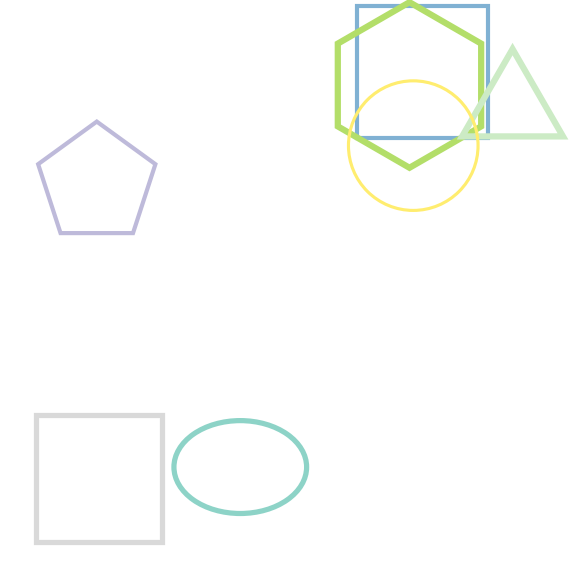[{"shape": "oval", "thickness": 2.5, "radius": 0.57, "center": [0.416, 0.19]}, {"shape": "pentagon", "thickness": 2, "radius": 0.53, "center": [0.168, 0.682]}, {"shape": "square", "thickness": 2, "radius": 0.57, "center": [0.732, 0.874]}, {"shape": "hexagon", "thickness": 3, "radius": 0.72, "center": [0.709, 0.852]}, {"shape": "square", "thickness": 2.5, "radius": 0.55, "center": [0.171, 0.171]}, {"shape": "triangle", "thickness": 3, "radius": 0.5, "center": [0.888, 0.813]}, {"shape": "circle", "thickness": 1.5, "radius": 0.56, "center": [0.716, 0.747]}]